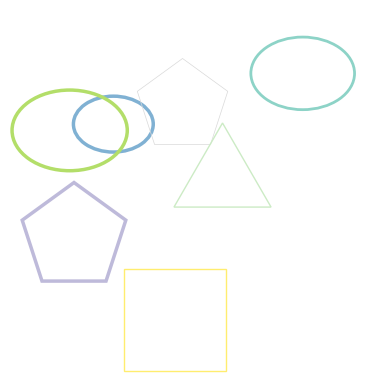[{"shape": "oval", "thickness": 2, "radius": 0.67, "center": [0.786, 0.809]}, {"shape": "pentagon", "thickness": 2.5, "radius": 0.71, "center": [0.192, 0.384]}, {"shape": "oval", "thickness": 2.5, "radius": 0.52, "center": [0.294, 0.678]}, {"shape": "oval", "thickness": 2.5, "radius": 0.75, "center": [0.181, 0.661]}, {"shape": "pentagon", "thickness": 0.5, "radius": 0.62, "center": [0.474, 0.725]}, {"shape": "triangle", "thickness": 1, "radius": 0.73, "center": [0.578, 0.535]}, {"shape": "square", "thickness": 1, "radius": 0.66, "center": [0.455, 0.168]}]